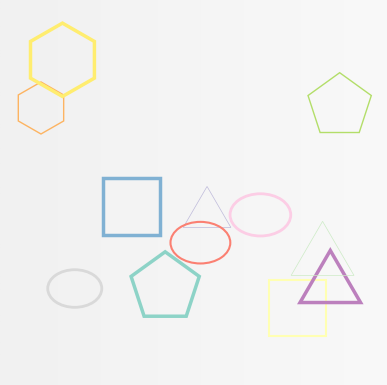[{"shape": "pentagon", "thickness": 2.5, "radius": 0.46, "center": [0.426, 0.253]}, {"shape": "square", "thickness": 1.5, "radius": 0.37, "center": [0.768, 0.2]}, {"shape": "triangle", "thickness": 0.5, "radius": 0.35, "center": [0.534, 0.445]}, {"shape": "oval", "thickness": 1.5, "radius": 0.39, "center": [0.517, 0.37]}, {"shape": "square", "thickness": 2.5, "radius": 0.37, "center": [0.339, 0.464]}, {"shape": "hexagon", "thickness": 1, "radius": 0.34, "center": [0.106, 0.72]}, {"shape": "pentagon", "thickness": 1, "radius": 0.43, "center": [0.877, 0.725]}, {"shape": "oval", "thickness": 2, "radius": 0.39, "center": [0.672, 0.442]}, {"shape": "oval", "thickness": 2, "radius": 0.35, "center": [0.193, 0.251]}, {"shape": "triangle", "thickness": 2.5, "radius": 0.45, "center": [0.852, 0.259]}, {"shape": "triangle", "thickness": 0.5, "radius": 0.47, "center": [0.832, 0.331]}, {"shape": "hexagon", "thickness": 2.5, "radius": 0.48, "center": [0.161, 0.845]}]